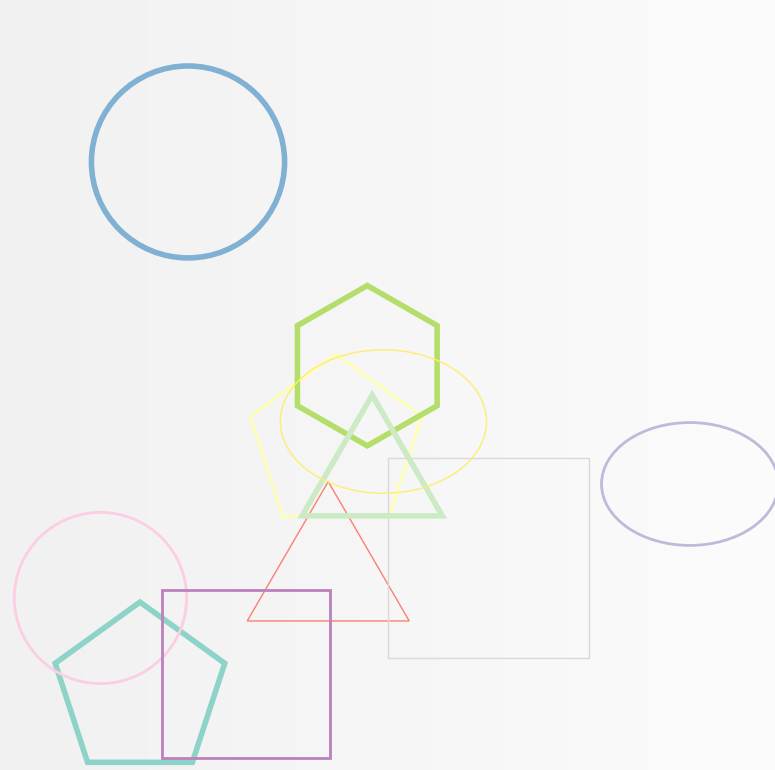[{"shape": "pentagon", "thickness": 2, "radius": 0.58, "center": [0.181, 0.103]}, {"shape": "pentagon", "thickness": 1, "radius": 0.58, "center": [0.434, 0.423]}, {"shape": "oval", "thickness": 1, "radius": 0.57, "center": [0.89, 0.371]}, {"shape": "triangle", "thickness": 0.5, "radius": 0.6, "center": [0.424, 0.254]}, {"shape": "circle", "thickness": 2, "radius": 0.62, "center": [0.243, 0.79]}, {"shape": "hexagon", "thickness": 2, "radius": 0.52, "center": [0.474, 0.525]}, {"shape": "circle", "thickness": 1, "radius": 0.56, "center": [0.13, 0.223]}, {"shape": "square", "thickness": 0.5, "radius": 0.65, "center": [0.631, 0.276]}, {"shape": "square", "thickness": 1, "radius": 0.54, "center": [0.317, 0.125]}, {"shape": "triangle", "thickness": 2, "radius": 0.52, "center": [0.48, 0.382]}, {"shape": "oval", "thickness": 0.5, "radius": 0.67, "center": [0.495, 0.453]}]